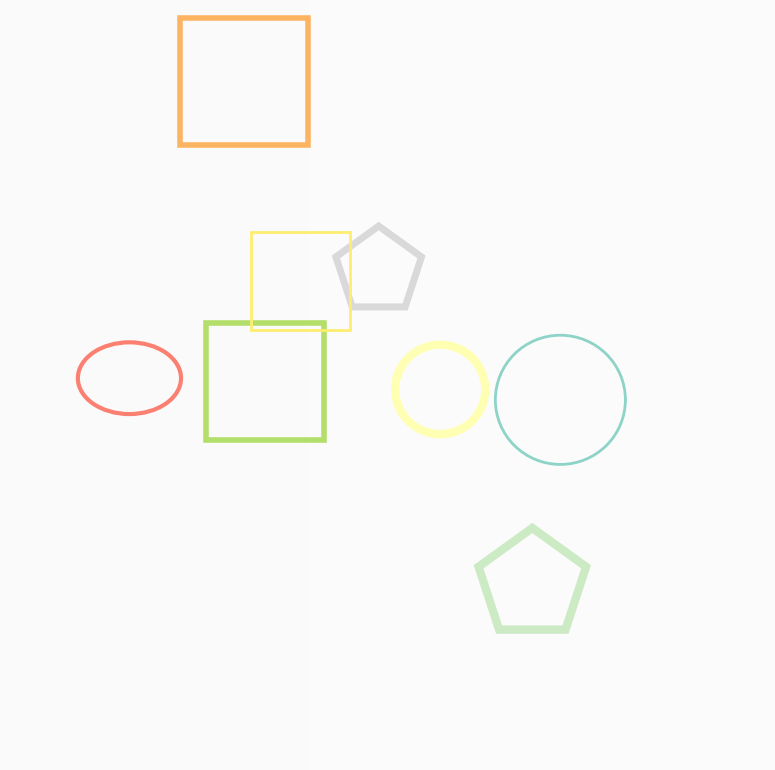[{"shape": "circle", "thickness": 1, "radius": 0.42, "center": [0.723, 0.481]}, {"shape": "circle", "thickness": 3, "radius": 0.29, "center": [0.568, 0.494]}, {"shape": "oval", "thickness": 1.5, "radius": 0.33, "center": [0.167, 0.509]}, {"shape": "square", "thickness": 2, "radius": 0.41, "center": [0.315, 0.894]}, {"shape": "square", "thickness": 2, "radius": 0.38, "center": [0.342, 0.505]}, {"shape": "pentagon", "thickness": 2.5, "radius": 0.29, "center": [0.489, 0.648]}, {"shape": "pentagon", "thickness": 3, "radius": 0.36, "center": [0.687, 0.241]}, {"shape": "square", "thickness": 1, "radius": 0.32, "center": [0.388, 0.635]}]